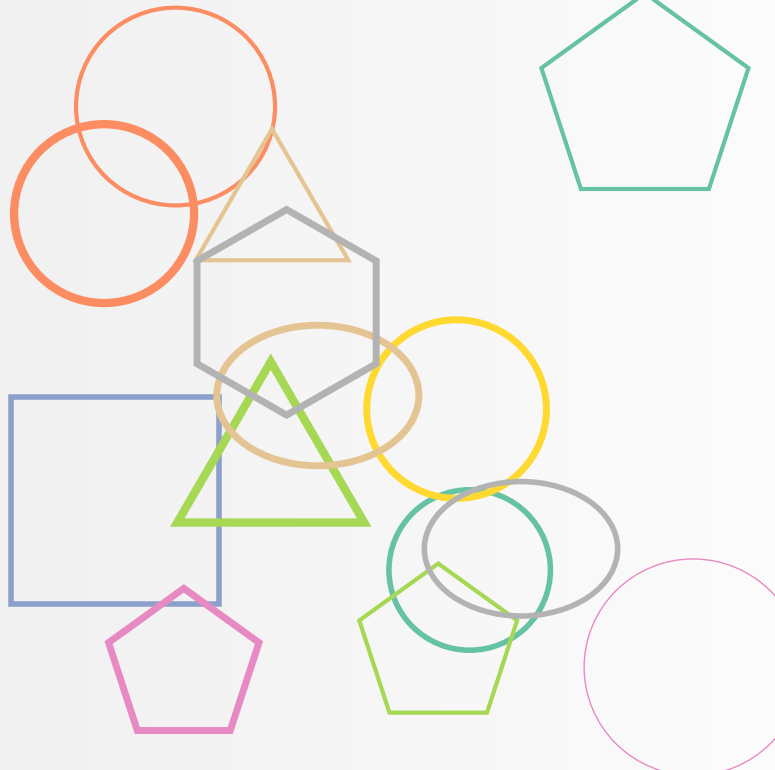[{"shape": "pentagon", "thickness": 1.5, "radius": 0.7, "center": [0.832, 0.868]}, {"shape": "circle", "thickness": 2, "radius": 0.52, "center": [0.606, 0.26]}, {"shape": "circle", "thickness": 1.5, "radius": 0.64, "center": [0.226, 0.862]}, {"shape": "circle", "thickness": 3, "radius": 0.58, "center": [0.134, 0.723]}, {"shape": "square", "thickness": 2, "radius": 0.67, "center": [0.148, 0.35]}, {"shape": "circle", "thickness": 0.5, "radius": 0.7, "center": [0.894, 0.133]}, {"shape": "pentagon", "thickness": 2.5, "radius": 0.51, "center": [0.237, 0.134]}, {"shape": "triangle", "thickness": 3, "radius": 0.7, "center": [0.349, 0.391]}, {"shape": "pentagon", "thickness": 1.5, "radius": 0.54, "center": [0.565, 0.161]}, {"shape": "circle", "thickness": 2.5, "radius": 0.58, "center": [0.589, 0.469]}, {"shape": "oval", "thickness": 2.5, "radius": 0.65, "center": [0.41, 0.486]}, {"shape": "triangle", "thickness": 1.5, "radius": 0.57, "center": [0.351, 0.719]}, {"shape": "oval", "thickness": 2, "radius": 0.62, "center": [0.672, 0.287]}, {"shape": "hexagon", "thickness": 2.5, "radius": 0.67, "center": [0.37, 0.594]}]